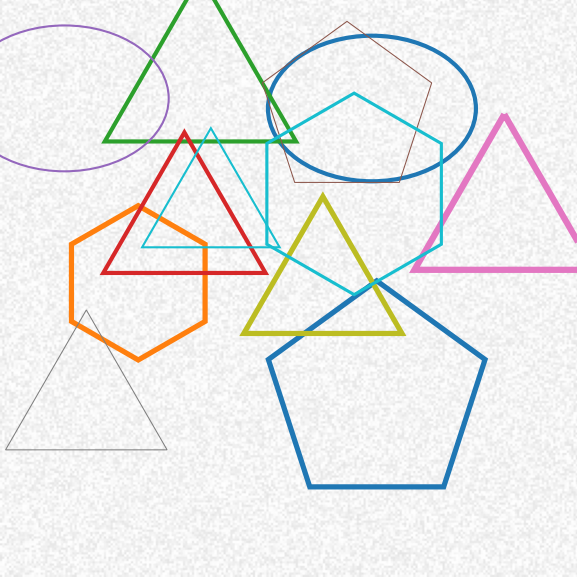[{"shape": "pentagon", "thickness": 2.5, "radius": 0.99, "center": [0.652, 0.316]}, {"shape": "oval", "thickness": 2, "radius": 0.9, "center": [0.644, 0.811]}, {"shape": "hexagon", "thickness": 2.5, "radius": 0.67, "center": [0.239, 0.509]}, {"shape": "triangle", "thickness": 2, "radius": 0.96, "center": [0.347, 0.85]}, {"shape": "triangle", "thickness": 2, "radius": 0.81, "center": [0.319, 0.608]}, {"shape": "oval", "thickness": 1, "radius": 0.9, "center": [0.112, 0.829]}, {"shape": "pentagon", "thickness": 0.5, "radius": 0.77, "center": [0.601, 0.808]}, {"shape": "triangle", "thickness": 3, "radius": 0.9, "center": [0.873, 0.622]}, {"shape": "triangle", "thickness": 0.5, "radius": 0.81, "center": [0.149, 0.301]}, {"shape": "triangle", "thickness": 2.5, "radius": 0.79, "center": [0.559, 0.501]}, {"shape": "hexagon", "thickness": 1.5, "radius": 0.87, "center": [0.613, 0.663]}, {"shape": "triangle", "thickness": 1, "radius": 0.69, "center": [0.365, 0.64]}]